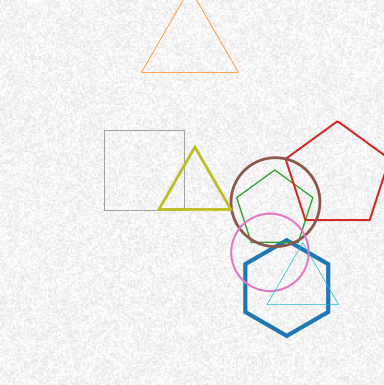[{"shape": "hexagon", "thickness": 3, "radius": 0.62, "center": [0.745, 0.252]}, {"shape": "triangle", "thickness": 0.5, "radius": 0.73, "center": [0.493, 0.885]}, {"shape": "pentagon", "thickness": 1, "radius": 0.52, "center": [0.714, 0.455]}, {"shape": "pentagon", "thickness": 1.5, "radius": 0.71, "center": [0.877, 0.543]}, {"shape": "circle", "thickness": 2, "radius": 0.58, "center": [0.716, 0.475]}, {"shape": "circle", "thickness": 1.5, "radius": 0.5, "center": [0.701, 0.344]}, {"shape": "square", "thickness": 0.5, "radius": 0.52, "center": [0.374, 0.559]}, {"shape": "triangle", "thickness": 2, "radius": 0.54, "center": [0.506, 0.51]}, {"shape": "triangle", "thickness": 0.5, "radius": 0.54, "center": [0.786, 0.262]}]